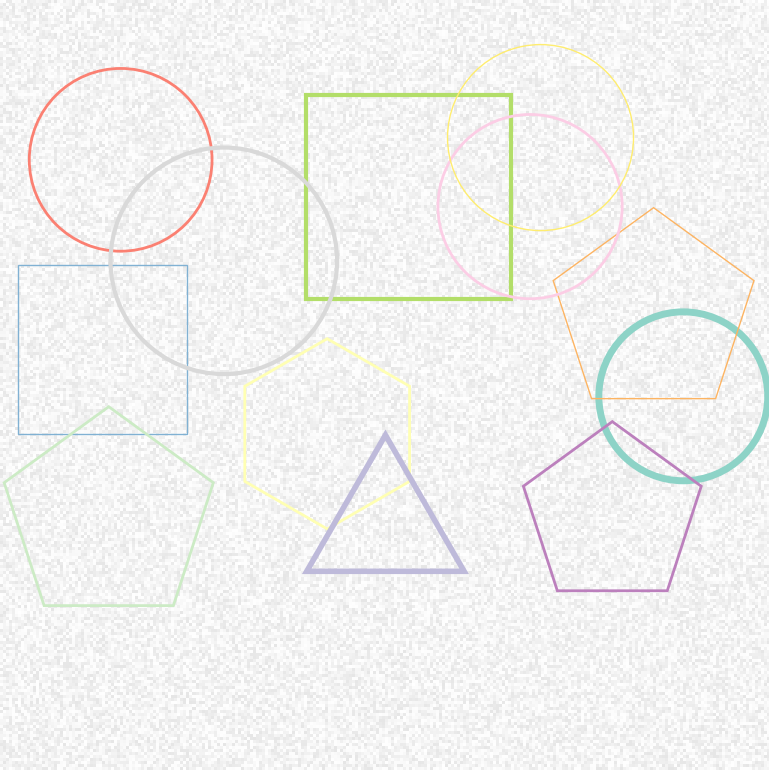[{"shape": "circle", "thickness": 2.5, "radius": 0.55, "center": [0.887, 0.485]}, {"shape": "hexagon", "thickness": 1, "radius": 0.62, "center": [0.425, 0.437]}, {"shape": "triangle", "thickness": 2, "radius": 0.59, "center": [0.501, 0.317]}, {"shape": "circle", "thickness": 1, "radius": 0.59, "center": [0.157, 0.792]}, {"shape": "square", "thickness": 0.5, "radius": 0.55, "center": [0.134, 0.546]}, {"shape": "pentagon", "thickness": 0.5, "radius": 0.69, "center": [0.849, 0.593]}, {"shape": "square", "thickness": 1.5, "radius": 0.67, "center": [0.531, 0.744]}, {"shape": "circle", "thickness": 1, "radius": 0.6, "center": [0.688, 0.732]}, {"shape": "circle", "thickness": 1.5, "radius": 0.74, "center": [0.291, 0.661]}, {"shape": "pentagon", "thickness": 1, "radius": 0.61, "center": [0.795, 0.331]}, {"shape": "pentagon", "thickness": 1, "radius": 0.71, "center": [0.141, 0.329]}, {"shape": "circle", "thickness": 0.5, "radius": 0.6, "center": [0.702, 0.821]}]